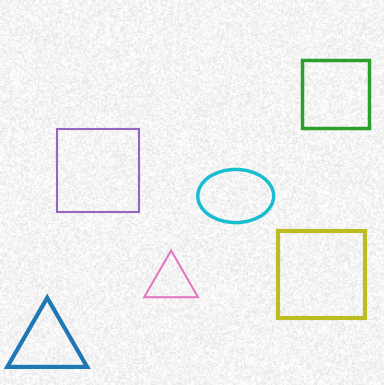[{"shape": "triangle", "thickness": 3, "radius": 0.6, "center": [0.123, 0.107]}, {"shape": "square", "thickness": 2.5, "radius": 0.44, "center": [0.872, 0.756]}, {"shape": "square", "thickness": 1.5, "radius": 0.53, "center": [0.255, 0.557]}, {"shape": "triangle", "thickness": 1.5, "radius": 0.4, "center": [0.444, 0.268]}, {"shape": "square", "thickness": 3, "radius": 0.57, "center": [0.834, 0.287]}, {"shape": "oval", "thickness": 2.5, "radius": 0.49, "center": [0.612, 0.491]}]